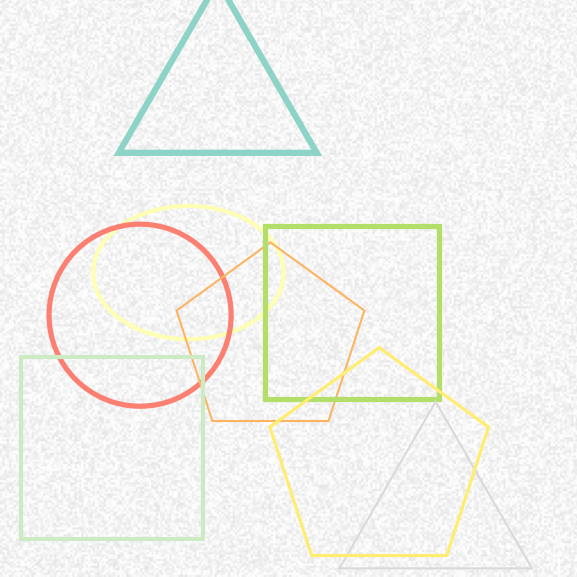[{"shape": "triangle", "thickness": 3, "radius": 0.99, "center": [0.377, 0.833]}, {"shape": "oval", "thickness": 2, "radius": 0.82, "center": [0.326, 0.527]}, {"shape": "circle", "thickness": 2.5, "radius": 0.79, "center": [0.243, 0.453]}, {"shape": "pentagon", "thickness": 1, "radius": 0.86, "center": [0.468, 0.408]}, {"shape": "square", "thickness": 2.5, "radius": 0.75, "center": [0.61, 0.458]}, {"shape": "triangle", "thickness": 1, "radius": 0.96, "center": [0.754, 0.111]}, {"shape": "square", "thickness": 2, "radius": 0.79, "center": [0.194, 0.223]}, {"shape": "pentagon", "thickness": 1.5, "radius": 1.0, "center": [0.657, 0.198]}]